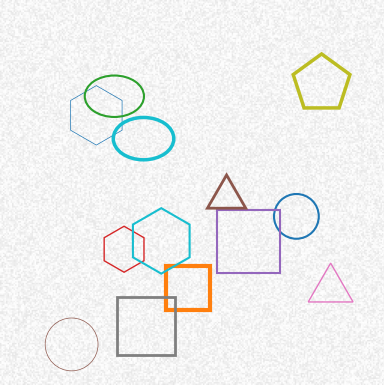[{"shape": "hexagon", "thickness": 0.5, "radius": 0.39, "center": [0.25, 0.7]}, {"shape": "circle", "thickness": 1.5, "radius": 0.29, "center": [0.77, 0.438]}, {"shape": "square", "thickness": 3, "radius": 0.29, "center": [0.489, 0.253]}, {"shape": "oval", "thickness": 1.5, "radius": 0.38, "center": [0.297, 0.75]}, {"shape": "hexagon", "thickness": 1, "radius": 0.3, "center": [0.322, 0.353]}, {"shape": "square", "thickness": 1.5, "radius": 0.41, "center": [0.646, 0.373]}, {"shape": "circle", "thickness": 0.5, "radius": 0.34, "center": [0.186, 0.105]}, {"shape": "triangle", "thickness": 2, "radius": 0.29, "center": [0.589, 0.488]}, {"shape": "triangle", "thickness": 1, "radius": 0.34, "center": [0.859, 0.249]}, {"shape": "square", "thickness": 2, "radius": 0.38, "center": [0.379, 0.153]}, {"shape": "pentagon", "thickness": 2.5, "radius": 0.39, "center": [0.835, 0.782]}, {"shape": "hexagon", "thickness": 1.5, "radius": 0.43, "center": [0.419, 0.374]}, {"shape": "oval", "thickness": 2.5, "radius": 0.39, "center": [0.373, 0.64]}]